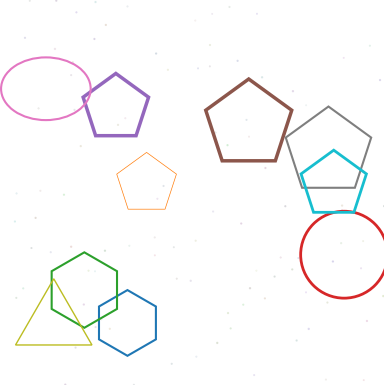[{"shape": "hexagon", "thickness": 1.5, "radius": 0.43, "center": [0.331, 0.161]}, {"shape": "pentagon", "thickness": 0.5, "radius": 0.41, "center": [0.381, 0.523]}, {"shape": "hexagon", "thickness": 1.5, "radius": 0.49, "center": [0.219, 0.247]}, {"shape": "circle", "thickness": 2, "radius": 0.56, "center": [0.894, 0.338]}, {"shape": "pentagon", "thickness": 2.5, "radius": 0.45, "center": [0.301, 0.72]}, {"shape": "pentagon", "thickness": 2.5, "radius": 0.59, "center": [0.646, 0.677]}, {"shape": "oval", "thickness": 1.5, "radius": 0.58, "center": [0.119, 0.769]}, {"shape": "pentagon", "thickness": 1.5, "radius": 0.58, "center": [0.853, 0.607]}, {"shape": "triangle", "thickness": 1, "radius": 0.57, "center": [0.14, 0.161]}, {"shape": "pentagon", "thickness": 2, "radius": 0.45, "center": [0.867, 0.521]}]